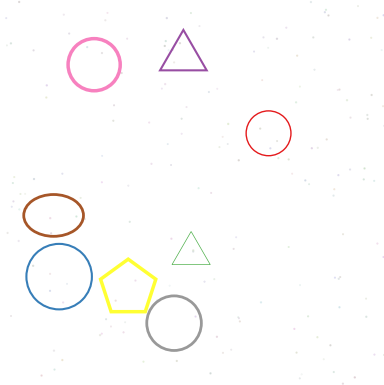[{"shape": "circle", "thickness": 1, "radius": 0.29, "center": [0.698, 0.654]}, {"shape": "circle", "thickness": 1.5, "radius": 0.43, "center": [0.154, 0.281]}, {"shape": "triangle", "thickness": 0.5, "radius": 0.29, "center": [0.496, 0.341]}, {"shape": "triangle", "thickness": 1.5, "radius": 0.35, "center": [0.476, 0.852]}, {"shape": "pentagon", "thickness": 2.5, "radius": 0.38, "center": [0.333, 0.251]}, {"shape": "oval", "thickness": 2, "radius": 0.39, "center": [0.139, 0.44]}, {"shape": "circle", "thickness": 2.5, "radius": 0.34, "center": [0.245, 0.832]}, {"shape": "circle", "thickness": 2, "radius": 0.35, "center": [0.452, 0.161]}]